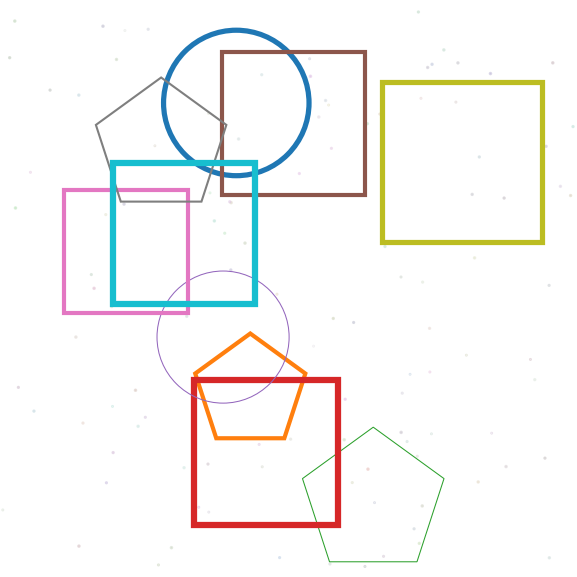[{"shape": "circle", "thickness": 2.5, "radius": 0.63, "center": [0.409, 0.821]}, {"shape": "pentagon", "thickness": 2, "radius": 0.5, "center": [0.433, 0.321]}, {"shape": "pentagon", "thickness": 0.5, "radius": 0.64, "center": [0.646, 0.131]}, {"shape": "square", "thickness": 3, "radius": 0.63, "center": [0.461, 0.215]}, {"shape": "circle", "thickness": 0.5, "radius": 0.57, "center": [0.386, 0.415]}, {"shape": "square", "thickness": 2, "radius": 0.62, "center": [0.508, 0.786]}, {"shape": "square", "thickness": 2, "radius": 0.54, "center": [0.218, 0.564]}, {"shape": "pentagon", "thickness": 1, "radius": 0.59, "center": [0.279, 0.746]}, {"shape": "square", "thickness": 2.5, "radius": 0.69, "center": [0.8, 0.719]}, {"shape": "square", "thickness": 3, "radius": 0.61, "center": [0.319, 0.594]}]